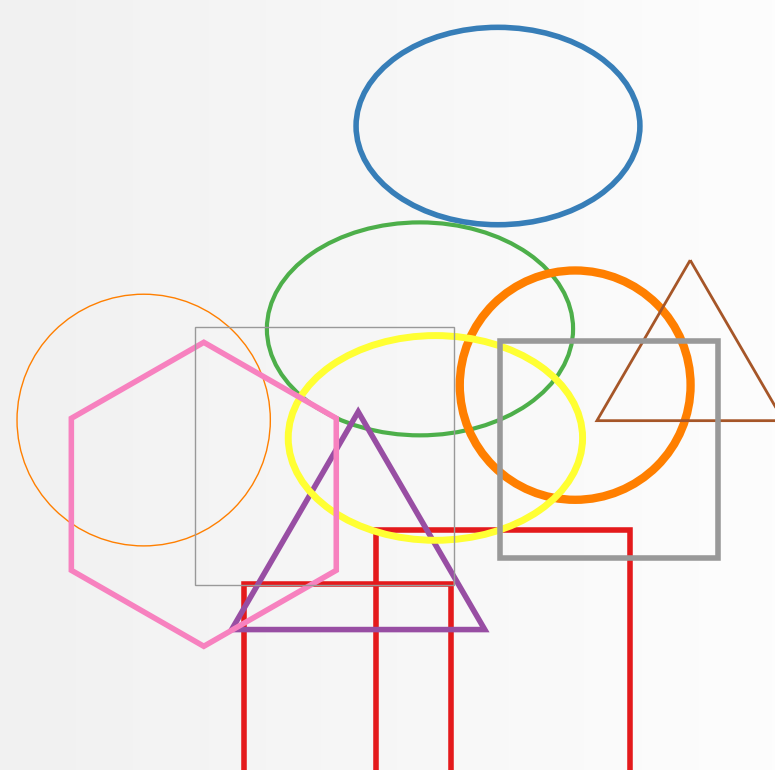[{"shape": "square", "thickness": 2, "radius": 0.67, "center": [0.449, 0.108]}, {"shape": "square", "thickness": 2, "radius": 0.82, "center": [0.649, 0.148]}, {"shape": "oval", "thickness": 2, "radius": 0.92, "center": [0.643, 0.836]}, {"shape": "oval", "thickness": 1.5, "radius": 0.99, "center": [0.542, 0.573]}, {"shape": "triangle", "thickness": 2, "radius": 0.94, "center": [0.462, 0.277]}, {"shape": "circle", "thickness": 3, "radius": 0.74, "center": [0.742, 0.5]}, {"shape": "circle", "thickness": 0.5, "radius": 0.82, "center": [0.185, 0.454]}, {"shape": "oval", "thickness": 2.5, "radius": 0.95, "center": [0.562, 0.431]}, {"shape": "triangle", "thickness": 1, "radius": 0.69, "center": [0.891, 0.523]}, {"shape": "hexagon", "thickness": 2, "radius": 0.99, "center": [0.263, 0.358]}, {"shape": "square", "thickness": 2, "radius": 0.7, "center": [0.786, 0.416]}, {"shape": "square", "thickness": 0.5, "radius": 0.84, "center": [0.419, 0.407]}]